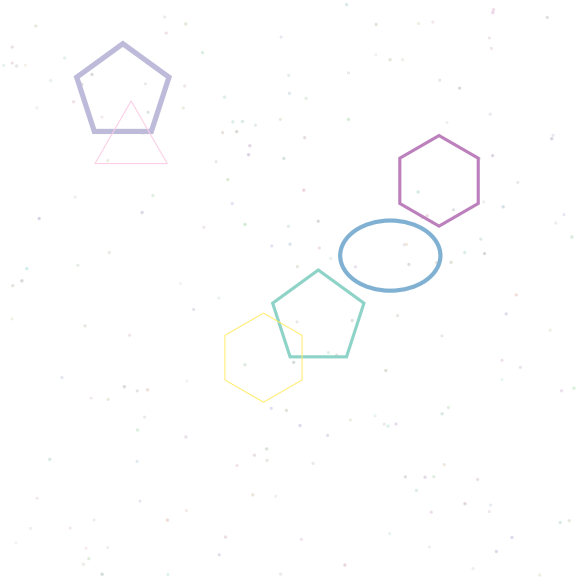[{"shape": "pentagon", "thickness": 1.5, "radius": 0.42, "center": [0.551, 0.448]}, {"shape": "pentagon", "thickness": 2.5, "radius": 0.42, "center": [0.213, 0.839]}, {"shape": "oval", "thickness": 2, "radius": 0.43, "center": [0.676, 0.557]}, {"shape": "triangle", "thickness": 0.5, "radius": 0.36, "center": [0.227, 0.752]}, {"shape": "hexagon", "thickness": 1.5, "radius": 0.39, "center": [0.76, 0.686]}, {"shape": "hexagon", "thickness": 0.5, "radius": 0.39, "center": [0.456, 0.38]}]